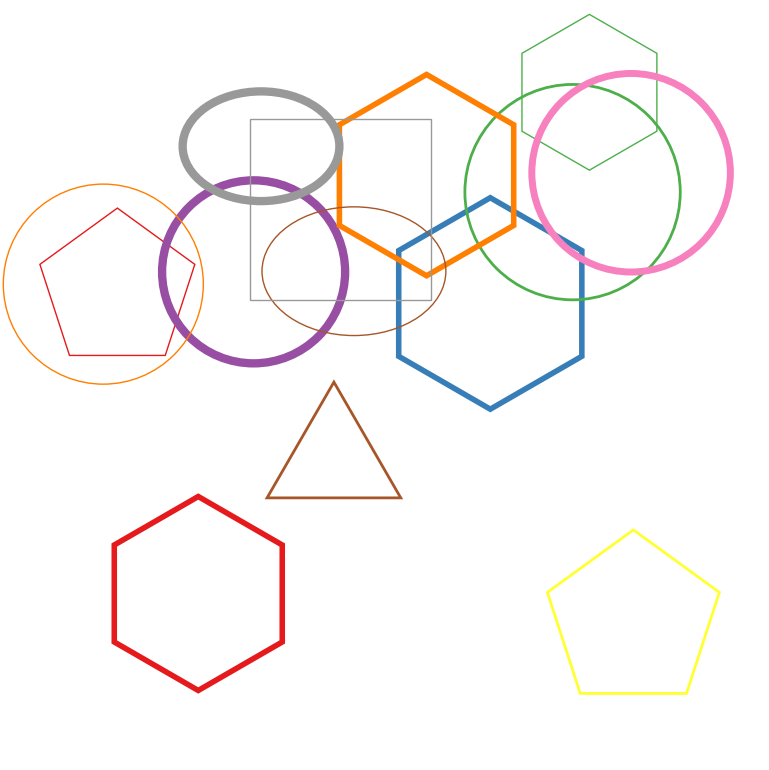[{"shape": "hexagon", "thickness": 2, "radius": 0.63, "center": [0.257, 0.229]}, {"shape": "pentagon", "thickness": 0.5, "radius": 0.53, "center": [0.152, 0.624]}, {"shape": "hexagon", "thickness": 2, "radius": 0.69, "center": [0.637, 0.606]}, {"shape": "hexagon", "thickness": 0.5, "radius": 0.51, "center": [0.765, 0.88]}, {"shape": "circle", "thickness": 1, "radius": 0.7, "center": [0.744, 0.75]}, {"shape": "circle", "thickness": 3, "radius": 0.59, "center": [0.329, 0.647]}, {"shape": "hexagon", "thickness": 2, "radius": 0.65, "center": [0.554, 0.773]}, {"shape": "circle", "thickness": 0.5, "radius": 0.65, "center": [0.134, 0.631]}, {"shape": "pentagon", "thickness": 1, "radius": 0.59, "center": [0.823, 0.194]}, {"shape": "triangle", "thickness": 1, "radius": 0.5, "center": [0.434, 0.404]}, {"shape": "oval", "thickness": 0.5, "radius": 0.6, "center": [0.46, 0.648]}, {"shape": "circle", "thickness": 2.5, "radius": 0.64, "center": [0.82, 0.776]}, {"shape": "oval", "thickness": 3, "radius": 0.51, "center": [0.339, 0.81]}, {"shape": "square", "thickness": 0.5, "radius": 0.59, "center": [0.442, 0.728]}]